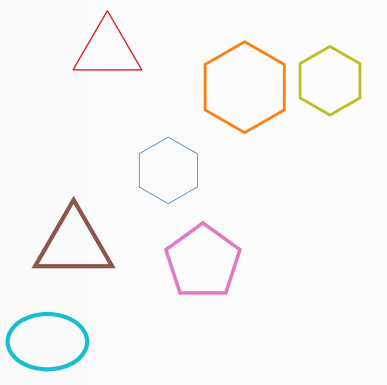[{"shape": "hexagon", "thickness": 0.5, "radius": 0.43, "center": [0.434, 0.557]}, {"shape": "hexagon", "thickness": 2, "radius": 0.59, "center": [0.631, 0.774]}, {"shape": "triangle", "thickness": 1, "radius": 0.51, "center": [0.277, 0.87]}, {"shape": "triangle", "thickness": 3, "radius": 0.57, "center": [0.19, 0.366]}, {"shape": "pentagon", "thickness": 2.5, "radius": 0.5, "center": [0.524, 0.32]}, {"shape": "hexagon", "thickness": 2, "radius": 0.45, "center": [0.852, 0.79]}, {"shape": "oval", "thickness": 3, "radius": 0.51, "center": [0.122, 0.113]}]